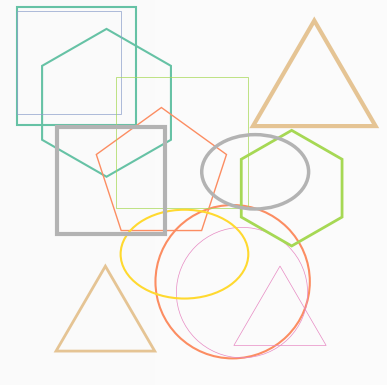[{"shape": "square", "thickness": 1.5, "radius": 0.76, "center": [0.197, 0.828]}, {"shape": "hexagon", "thickness": 1.5, "radius": 0.96, "center": [0.275, 0.733]}, {"shape": "pentagon", "thickness": 1, "radius": 0.88, "center": [0.417, 0.544]}, {"shape": "circle", "thickness": 1.5, "radius": 1.0, "center": [0.6, 0.268]}, {"shape": "square", "thickness": 0.5, "radius": 0.67, "center": [0.179, 0.837]}, {"shape": "circle", "thickness": 0.5, "radius": 0.85, "center": [0.624, 0.24]}, {"shape": "triangle", "thickness": 0.5, "radius": 0.69, "center": [0.723, 0.171]}, {"shape": "hexagon", "thickness": 2, "radius": 0.75, "center": [0.753, 0.511]}, {"shape": "square", "thickness": 0.5, "radius": 0.85, "center": [0.47, 0.631]}, {"shape": "oval", "thickness": 1.5, "radius": 0.82, "center": [0.476, 0.34]}, {"shape": "triangle", "thickness": 2, "radius": 0.74, "center": [0.272, 0.162]}, {"shape": "triangle", "thickness": 3, "radius": 0.91, "center": [0.811, 0.764]}, {"shape": "oval", "thickness": 2.5, "radius": 0.69, "center": [0.659, 0.554]}, {"shape": "square", "thickness": 3, "radius": 0.69, "center": [0.286, 0.532]}]